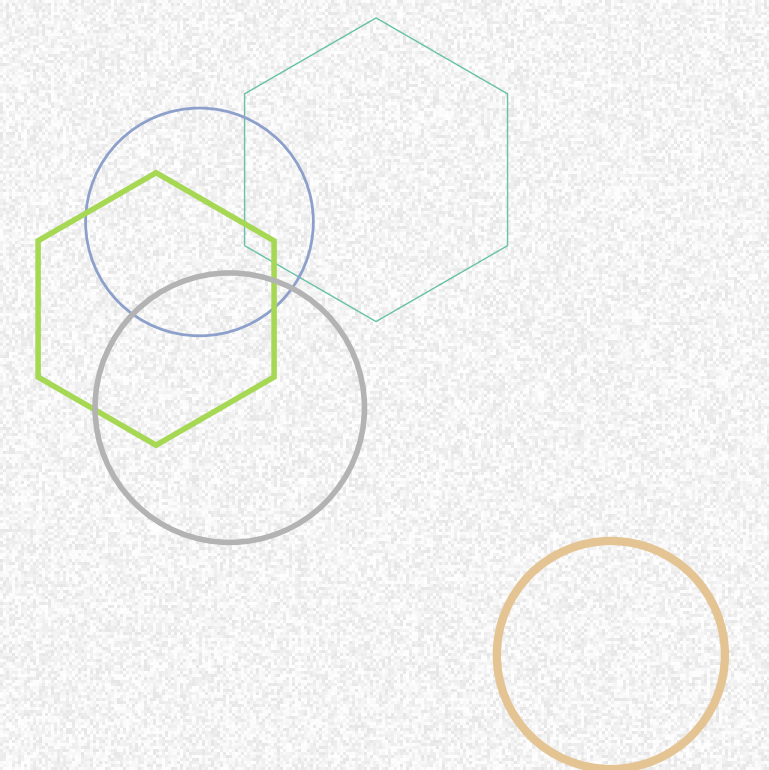[{"shape": "hexagon", "thickness": 0.5, "radius": 0.99, "center": [0.488, 0.78]}, {"shape": "circle", "thickness": 1, "radius": 0.74, "center": [0.259, 0.712]}, {"shape": "hexagon", "thickness": 2, "radius": 0.88, "center": [0.203, 0.599]}, {"shape": "circle", "thickness": 3, "radius": 0.74, "center": [0.793, 0.149]}, {"shape": "circle", "thickness": 2, "radius": 0.87, "center": [0.298, 0.471]}]